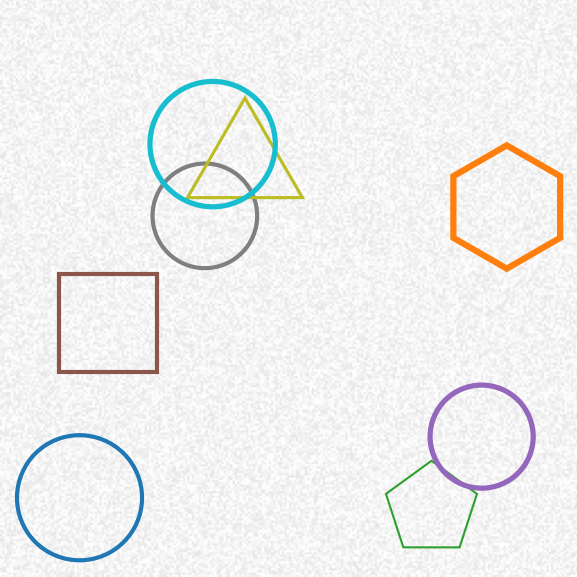[{"shape": "circle", "thickness": 2, "radius": 0.54, "center": [0.138, 0.137]}, {"shape": "hexagon", "thickness": 3, "radius": 0.53, "center": [0.878, 0.641]}, {"shape": "pentagon", "thickness": 1, "radius": 0.41, "center": [0.747, 0.118]}, {"shape": "circle", "thickness": 2.5, "radius": 0.45, "center": [0.834, 0.243]}, {"shape": "square", "thickness": 2, "radius": 0.42, "center": [0.188, 0.44]}, {"shape": "circle", "thickness": 2, "radius": 0.45, "center": [0.355, 0.625]}, {"shape": "triangle", "thickness": 1.5, "radius": 0.57, "center": [0.424, 0.714]}, {"shape": "circle", "thickness": 2.5, "radius": 0.54, "center": [0.368, 0.75]}]